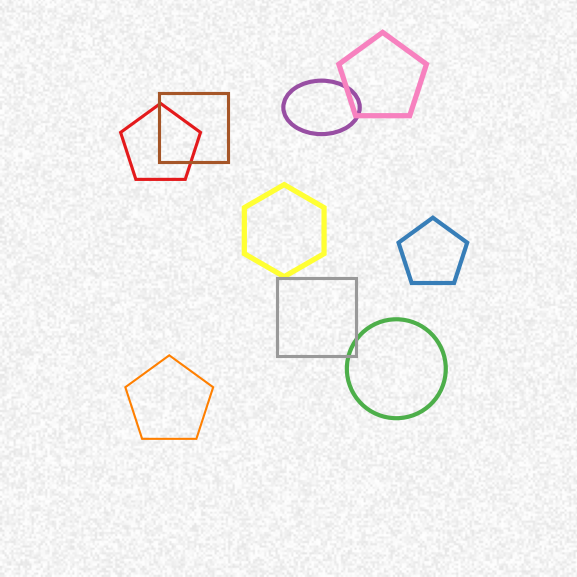[{"shape": "pentagon", "thickness": 1.5, "radius": 0.36, "center": [0.278, 0.747]}, {"shape": "pentagon", "thickness": 2, "radius": 0.31, "center": [0.75, 0.56]}, {"shape": "circle", "thickness": 2, "radius": 0.43, "center": [0.686, 0.361]}, {"shape": "oval", "thickness": 2, "radius": 0.33, "center": [0.557, 0.813]}, {"shape": "pentagon", "thickness": 1, "radius": 0.4, "center": [0.293, 0.304]}, {"shape": "hexagon", "thickness": 2.5, "radius": 0.4, "center": [0.492, 0.6]}, {"shape": "square", "thickness": 1.5, "radius": 0.3, "center": [0.335, 0.778]}, {"shape": "pentagon", "thickness": 2.5, "radius": 0.4, "center": [0.663, 0.863]}, {"shape": "square", "thickness": 1.5, "radius": 0.34, "center": [0.548, 0.45]}]